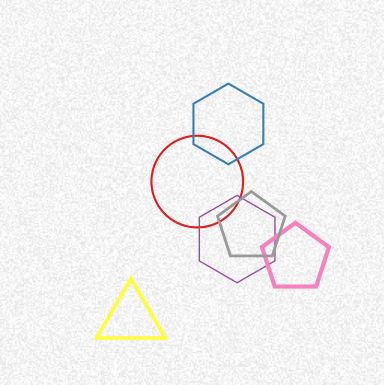[{"shape": "circle", "thickness": 1.5, "radius": 0.6, "center": [0.512, 0.528]}, {"shape": "hexagon", "thickness": 1.5, "radius": 0.52, "center": [0.593, 0.678]}, {"shape": "hexagon", "thickness": 1, "radius": 0.57, "center": [0.616, 0.379]}, {"shape": "triangle", "thickness": 2.5, "radius": 0.52, "center": [0.34, 0.174]}, {"shape": "pentagon", "thickness": 3, "radius": 0.46, "center": [0.767, 0.33]}, {"shape": "pentagon", "thickness": 2, "radius": 0.46, "center": [0.653, 0.41]}]